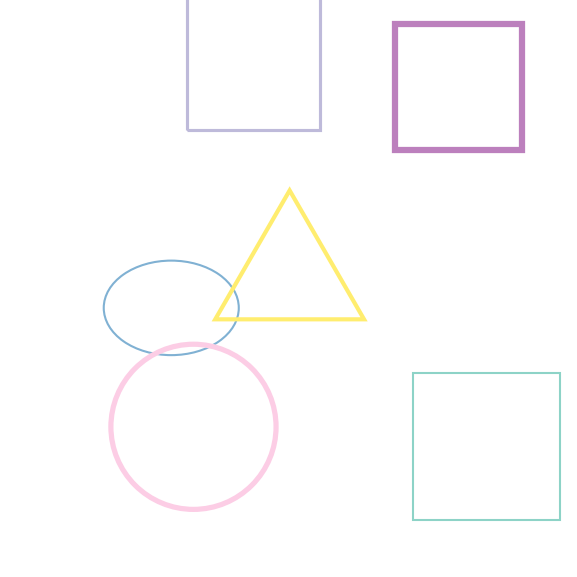[{"shape": "square", "thickness": 1, "radius": 0.64, "center": [0.843, 0.226]}, {"shape": "square", "thickness": 1.5, "radius": 0.58, "center": [0.439, 0.89]}, {"shape": "oval", "thickness": 1, "radius": 0.58, "center": [0.297, 0.466]}, {"shape": "circle", "thickness": 2.5, "radius": 0.71, "center": [0.335, 0.26]}, {"shape": "square", "thickness": 3, "radius": 0.55, "center": [0.794, 0.848]}, {"shape": "triangle", "thickness": 2, "radius": 0.74, "center": [0.502, 0.521]}]